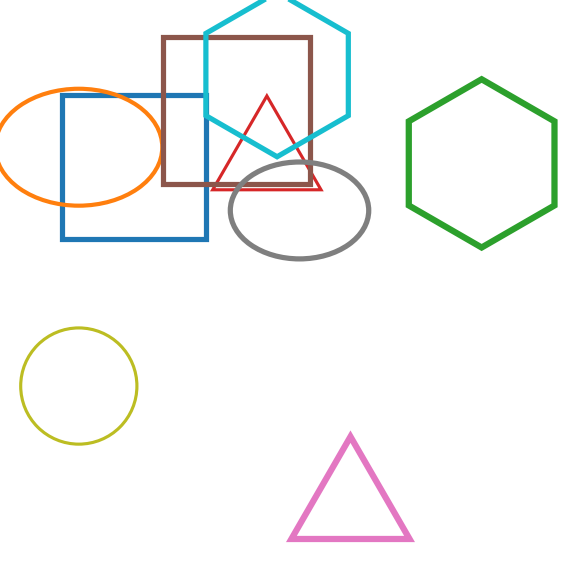[{"shape": "square", "thickness": 2.5, "radius": 0.62, "center": [0.232, 0.71]}, {"shape": "oval", "thickness": 2, "radius": 0.72, "center": [0.136, 0.744]}, {"shape": "hexagon", "thickness": 3, "radius": 0.73, "center": [0.834, 0.716]}, {"shape": "triangle", "thickness": 1.5, "radius": 0.54, "center": [0.462, 0.725]}, {"shape": "square", "thickness": 2.5, "radius": 0.64, "center": [0.409, 0.807]}, {"shape": "triangle", "thickness": 3, "radius": 0.59, "center": [0.607, 0.125]}, {"shape": "oval", "thickness": 2.5, "radius": 0.6, "center": [0.519, 0.635]}, {"shape": "circle", "thickness": 1.5, "radius": 0.5, "center": [0.136, 0.331]}, {"shape": "hexagon", "thickness": 2.5, "radius": 0.71, "center": [0.48, 0.87]}]